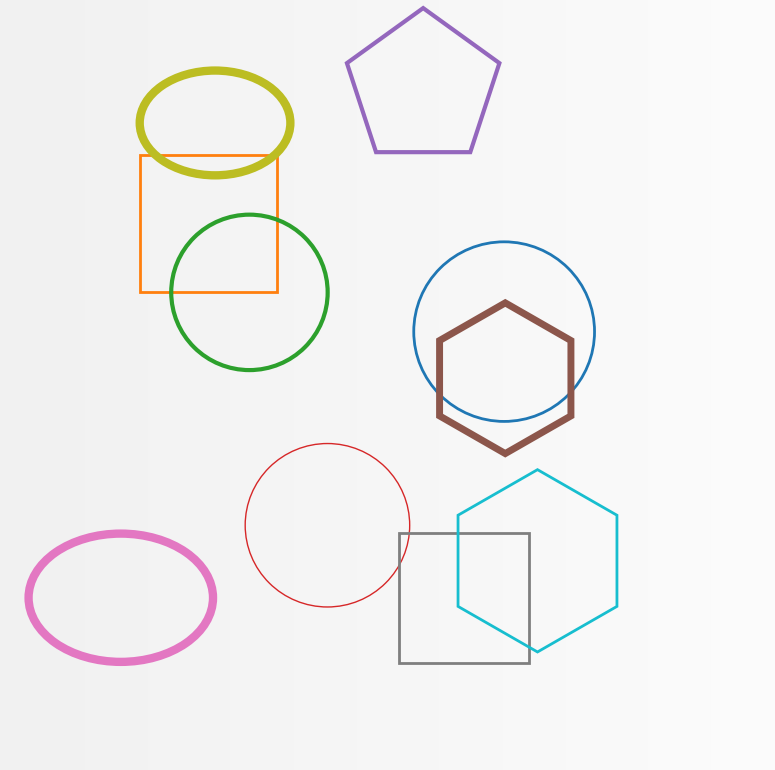[{"shape": "circle", "thickness": 1, "radius": 0.58, "center": [0.651, 0.569]}, {"shape": "square", "thickness": 1, "radius": 0.44, "center": [0.269, 0.71]}, {"shape": "circle", "thickness": 1.5, "radius": 0.5, "center": [0.322, 0.62]}, {"shape": "circle", "thickness": 0.5, "radius": 0.53, "center": [0.422, 0.318]}, {"shape": "pentagon", "thickness": 1.5, "radius": 0.52, "center": [0.546, 0.886]}, {"shape": "hexagon", "thickness": 2.5, "radius": 0.49, "center": [0.652, 0.509]}, {"shape": "oval", "thickness": 3, "radius": 0.59, "center": [0.156, 0.224]}, {"shape": "square", "thickness": 1, "radius": 0.42, "center": [0.599, 0.223]}, {"shape": "oval", "thickness": 3, "radius": 0.49, "center": [0.277, 0.84]}, {"shape": "hexagon", "thickness": 1, "radius": 0.59, "center": [0.694, 0.272]}]